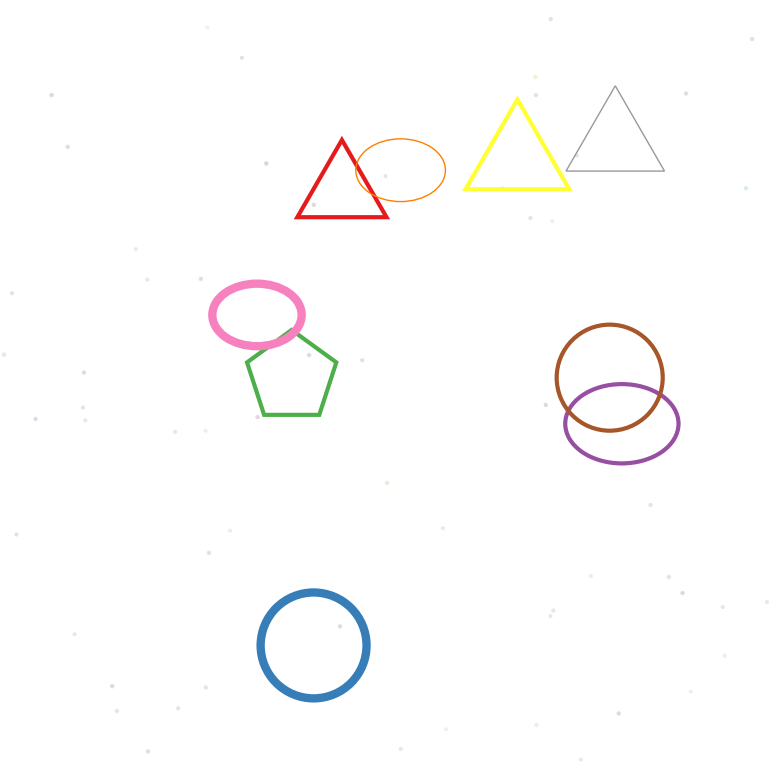[{"shape": "triangle", "thickness": 1.5, "radius": 0.33, "center": [0.444, 0.751]}, {"shape": "circle", "thickness": 3, "radius": 0.34, "center": [0.407, 0.162]}, {"shape": "pentagon", "thickness": 1.5, "radius": 0.3, "center": [0.379, 0.511]}, {"shape": "oval", "thickness": 1.5, "radius": 0.37, "center": [0.808, 0.45]}, {"shape": "oval", "thickness": 0.5, "radius": 0.29, "center": [0.52, 0.779]}, {"shape": "triangle", "thickness": 1.5, "radius": 0.39, "center": [0.672, 0.793]}, {"shape": "circle", "thickness": 1.5, "radius": 0.34, "center": [0.792, 0.51]}, {"shape": "oval", "thickness": 3, "radius": 0.29, "center": [0.334, 0.591]}, {"shape": "triangle", "thickness": 0.5, "radius": 0.37, "center": [0.799, 0.815]}]